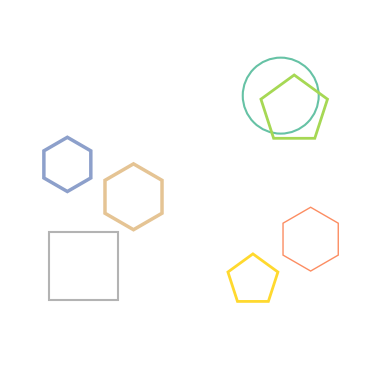[{"shape": "circle", "thickness": 1.5, "radius": 0.49, "center": [0.729, 0.752]}, {"shape": "hexagon", "thickness": 1, "radius": 0.41, "center": [0.807, 0.379]}, {"shape": "hexagon", "thickness": 2.5, "radius": 0.35, "center": [0.175, 0.573]}, {"shape": "pentagon", "thickness": 2, "radius": 0.45, "center": [0.764, 0.714]}, {"shape": "pentagon", "thickness": 2, "radius": 0.34, "center": [0.657, 0.272]}, {"shape": "hexagon", "thickness": 2.5, "radius": 0.43, "center": [0.347, 0.489]}, {"shape": "square", "thickness": 1.5, "radius": 0.44, "center": [0.217, 0.308]}]